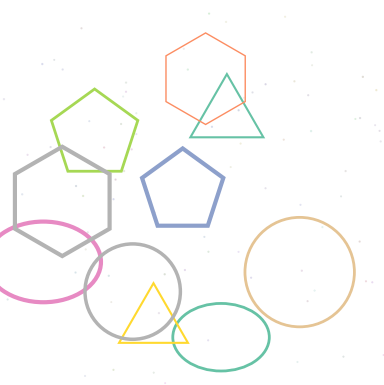[{"shape": "triangle", "thickness": 1.5, "radius": 0.55, "center": [0.589, 0.698]}, {"shape": "oval", "thickness": 2, "radius": 0.63, "center": [0.574, 0.124]}, {"shape": "hexagon", "thickness": 1, "radius": 0.59, "center": [0.534, 0.796]}, {"shape": "pentagon", "thickness": 3, "radius": 0.55, "center": [0.475, 0.504]}, {"shape": "oval", "thickness": 3, "radius": 0.75, "center": [0.113, 0.32]}, {"shape": "pentagon", "thickness": 2, "radius": 0.59, "center": [0.246, 0.651]}, {"shape": "triangle", "thickness": 1.5, "radius": 0.52, "center": [0.399, 0.161]}, {"shape": "circle", "thickness": 2, "radius": 0.71, "center": [0.778, 0.293]}, {"shape": "circle", "thickness": 2.5, "radius": 0.62, "center": [0.345, 0.243]}, {"shape": "hexagon", "thickness": 3, "radius": 0.71, "center": [0.162, 0.477]}]